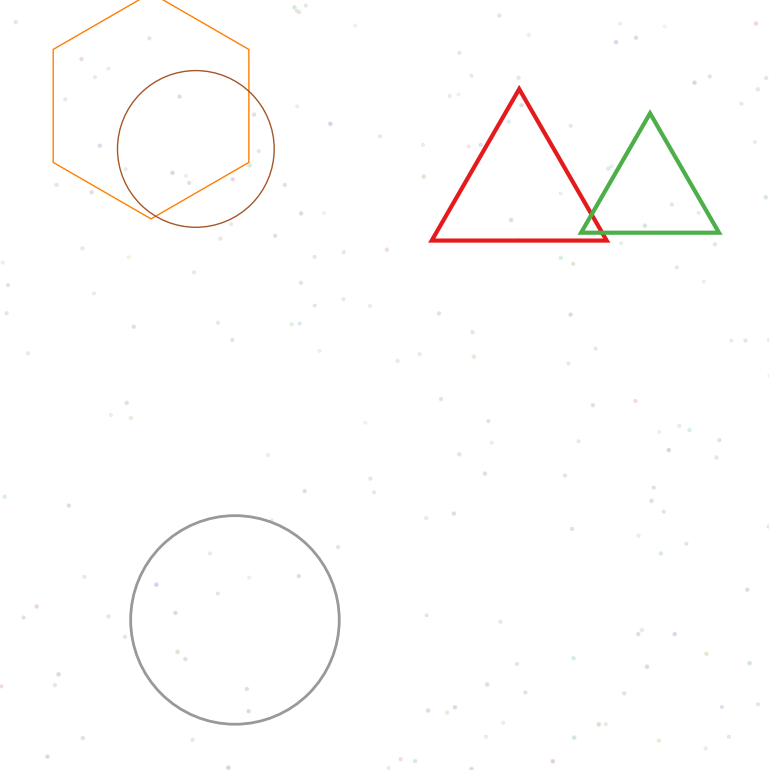[{"shape": "triangle", "thickness": 1.5, "radius": 0.66, "center": [0.674, 0.753]}, {"shape": "triangle", "thickness": 1.5, "radius": 0.52, "center": [0.844, 0.749]}, {"shape": "hexagon", "thickness": 0.5, "radius": 0.73, "center": [0.196, 0.862]}, {"shape": "circle", "thickness": 0.5, "radius": 0.51, "center": [0.254, 0.807]}, {"shape": "circle", "thickness": 1, "radius": 0.68, "center": [0.305, 0.195]}]